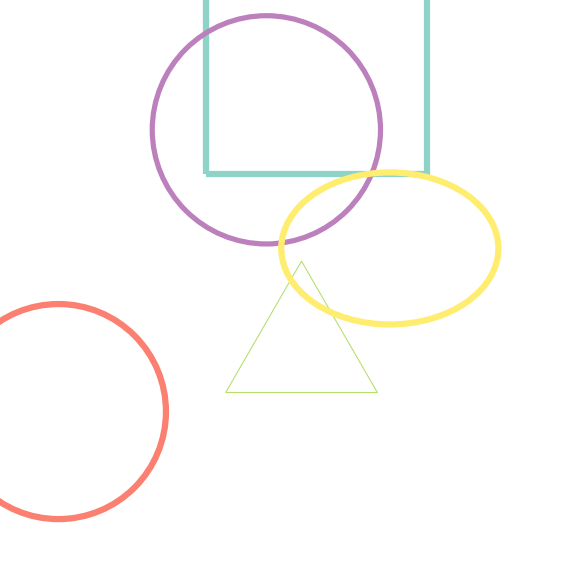[{"shape": "square", "thickness": 3, "radius": 0.96, "center": [0.548, 0.888]}, {"shape": "circle", "thickness": 3, "radius": 0.93, "center": [0.101, 0.286]}, {"shape": "triangle", "thickness": 0.5, "radius": 0.76, "center": [0.522, 0.395]}, {"shape": "circle", "thickness": 2.5, "radius": 0.99, "center": [0.461, 0.774]}, {"shape": "oval", "thickness": 3, "radius": 0.94, "center": [0.675, 0.569]}]